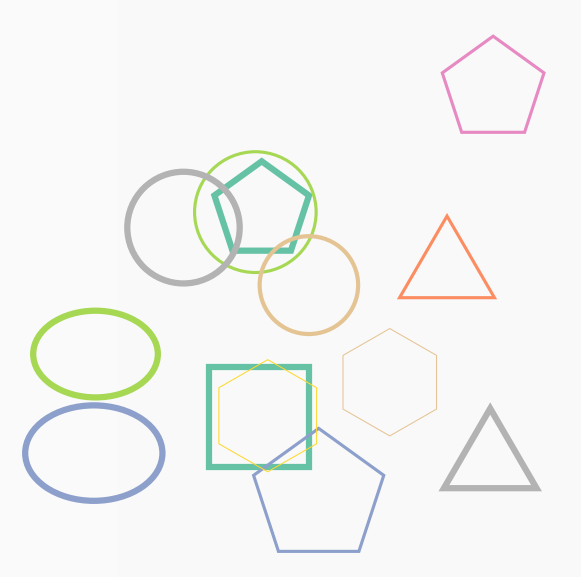[{"shape": "pentagon", "thickness": 3, "radius": 0.43, "center": [0.45, 0.634]}, {"shape": "square", "thickness": 3, "radius": 0.43, "center": [0.446, 0.277]}, {"shape": "triangle", "thickness": 1.5, "radius": 0.47, "center": [0.769, 0.531]}, {"shape": "oval", "thickness": 3, "radius": 0.59, "center": [0.161, 0.215]}, {"shape": "pentagon", "thickness": 1.5, "radius": 0.59, "center": [0.548, 0.14]}, {"shape": "pentagon", "thickness": 1.5, "radius": 0.46, "center": [0.848, 0.844]}, {"shape": "circle", "thickness": 1.5, "radius": 0.52, "center": [0.439, 0.632]}, {"shape": "oval", "thickness": 3, "radius": 0.54, "center": [0.164, 0.386]}, {"shape": "hexagon", "thickness": 0.5, "radius": 0.49, "center": [0.461, 0.279]}, {"shape": "circle", "thickness": 2, "radius": 0.42, "center": [0.531, 0.505]}, {"shape": "hexagon", "thickness": 0.5, "radius": 0.46, "center": [0.671, 0.337]}, {"shape": "circle", "thickness": 3, "radius": 0.48, "center": [0.316, 0.605]}, {"shape": "triangle", "thickness": 3, "radius": 0.46, "center": [0.843, 0.2]}]